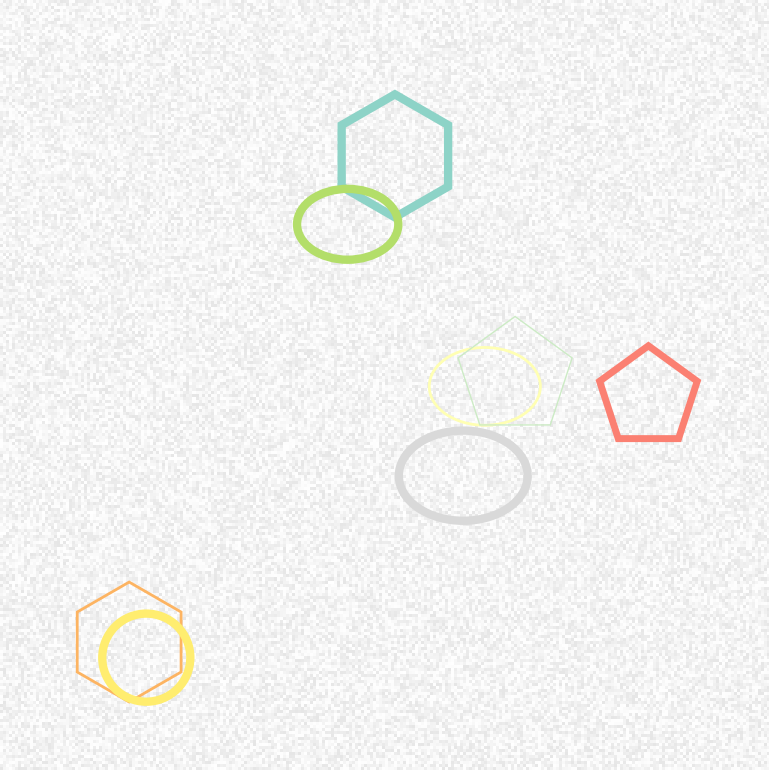[{"shape": "hexagon", "thickness": 3, "radius": 0.4, "center": [0.513, 0.798]}, {"shape": "oval", "thickness": 1, "radius": 0.36, "center": [0.63, 0.498]}, {"shape": "pentagon", "thickness": 2.5, "radius": 0.33, "center": [0.842, 0.484]}, {"shape": "hexagon", "thickness": 1, "radius": 0.39, "center": [0.168, 0.166]}, {"shape": "oval", "thickness": 3, "radius": 0.33, "center": [0.452, 0.709]}, {"shape": "oval", "thickness": 3, "radius": 0.42, "center": [0.602, 0.382]}, {"shape": "pentagon", "thickness": 0.5, "radius": 0.39, "center": [0.669, 0.511]}, {"shape": "circle", "thickness": 3, "radius": 0.29, "center": [0.19, 0.146]}]